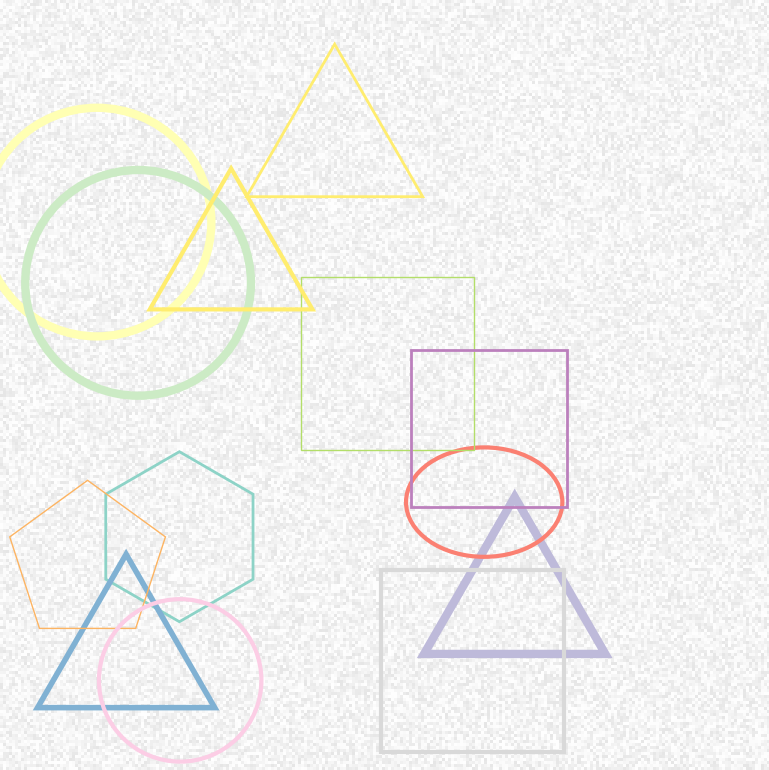[{"shape": "hexagon", "thickness": 1, "radius": 0.55, "center": [0.233, 0.303]}, {"shape": "circle", "thickness": 3, "radius": 0.74, "center": [0.126, 0.712]}, {"shape": "triangle", "thickness": 3, "radius": 0.68, "center": [0.668, 0.219]}, {"shape": "oval", "thickness": 1.5, "radius": 0.51, "center": [0.629, 0.348]}, {"shape": "triangle", "thickness": 2, "radius": 0.66, "center": [0.164, 0.147]}, {"shape": "pentagon", "thickness": 0.5, "radius": 0.53, "center": [0.114, 0.27]}, {"shape": "square", "thickness": 0.5, "radius": 0.56, "center": [0.503, 0.528]}, {"shape": "circle", "thickness": 1.5, "radius": 0.53, "center": [0.234, 0.116]}, {"shape": "square", "thickness": 1.5, "radius": 0.59, "center": [0.613, 0.142]}, {"shape": "square", "thickness": 1, "radius": 0.51, "center": [0.635, 0.444]}, {"shape": "circle", "thickness": 3, "radius": 0.73, "center": [0.179, 0.633]}, {"shape": "triangle", "thickness": 1.5, "radius": 0.61, "center": [0.3, 0.659]}, {"shape": "triangle", "thickness": 1, "radius": 0.66, "center": [0.435, 0.811]}]